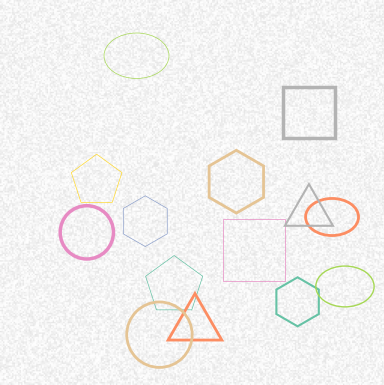[{"shape": "hexagon", "thickness": 1.5, "radius": 0.32, "center": [0.773, 0.216]}, {"shape": "pentagon", "thickness": 0.5, "radius": 0.39, "center": [0.452, 0.258]}, {"shape": "oval", "thickness": 2, "radius": 0.34, "center": [0.862, 0.436]}, {"shape": "triangle", "thickness": 2, "radius": 0.4, "center": [0.506, 0.157]}, {"shape": "hexagon", "thickness": 0.5, "radius": 0.33, "center": [0.377, 0.426]}, {"shape": "circle", "thickness": 2.5, "radius": 0.35, "center": [0.226, 0.396]}, {"shape": "square", "thickness": 0.5, "radius": 0.4, "center": [0.66, 0.35]}, {"shape": "oval", "thickness": 1, "radius": 0.38, "center": [0.896, 0.256]}, {"shape": "oval", "thickness": 0.5, "radius": 0.42, "center": [0.355, 0.855]}, {"shape": "pentagon", "thickness": 0.5, "radius": 0.35, "center": [0.251, 0.53]}, {"shape": "hexagon", "thickness": 2, "radius": 0.41, "center": [0.614, 0.528]}, {"shape": "circle", "thickness": 2, "radius": 0.43, "center": [0.414, 0.131]}, {"shape": "triangle", "thickness": 1.5, "radius": 0.36, "center": [0.802, 0.45]}, {"shape": "square", "thickness": 2.5, "radius": 0.33, "center": [0.803, 0.708]}]